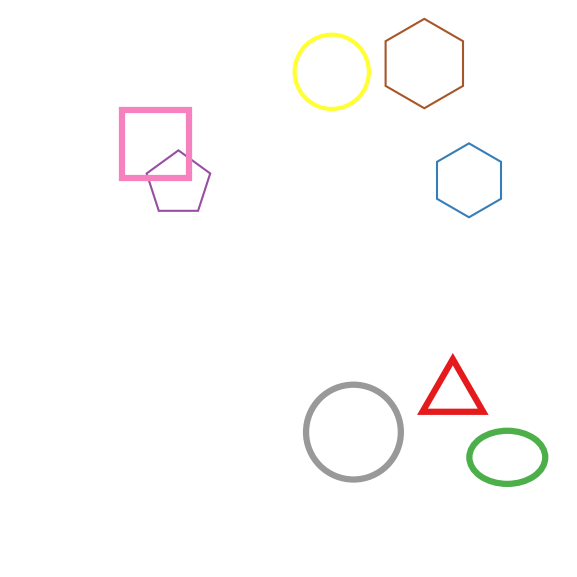[{"shape": "triangle", "thickness": 3, "radius": 0.3, "center": [0.784, 0.316]}, {"shape": "hexagon", "thickness": 1, "radius": 0.32, "center": [0.812, 0.687]}, {"shape": "oval", "thickness": 3, "radius": 0.33, "center": [0.878, 0.207]}, {"shape": "pentagon", "thickness": 1, "radius": 0.29, "center": [0.309, 0.681]}, {"shape": "circle", "thickness": 2, "radius": 0.32, "center": [0.574, 0.875]}, {"shape": "hexagon", "thickness": 1, "radius": 0.39, "center": [0.735, 0.889]}, {"shape": "square", "thickness": 3, "radius": 0.29, "center": [0.27, 0.75]}, {"shape": "circle", "thickness": 3, "radius": 0.41, "center": [0.612, 0.251]}]